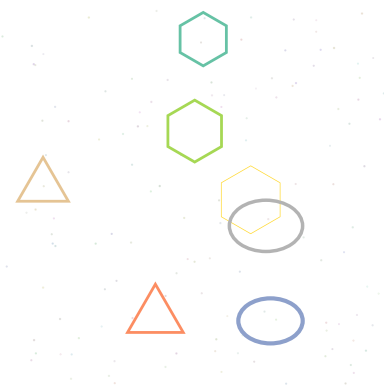[{"shape": "hexagon", "thickness": 2, "radius": 0.35, "center": [0.528, 0.898]}, {"shape": "triangle", "thickness": 2, "radius": 0.42, "center": [0.404, 0.178]}, {"shape": "oval", "thickness": 3, "radius": 0.42, "center": [0.703, 0.167]}, {"shape": "hexagon", "thickness": 2, "radius": 0.4, "center": [0.506, 0.659]}, {"shape": "hexagon", "thickness": 0.5, "radius": 0.44, "center": [0.651, 0.481]}, {"shape": "triangle", "thickness": 2, "radius": 0.38, "center": [0.112, 0.515]}, {"shape": "oval", "thickness": 2.5, "radius": 0.48, "center": [0.691, 0.413]}]